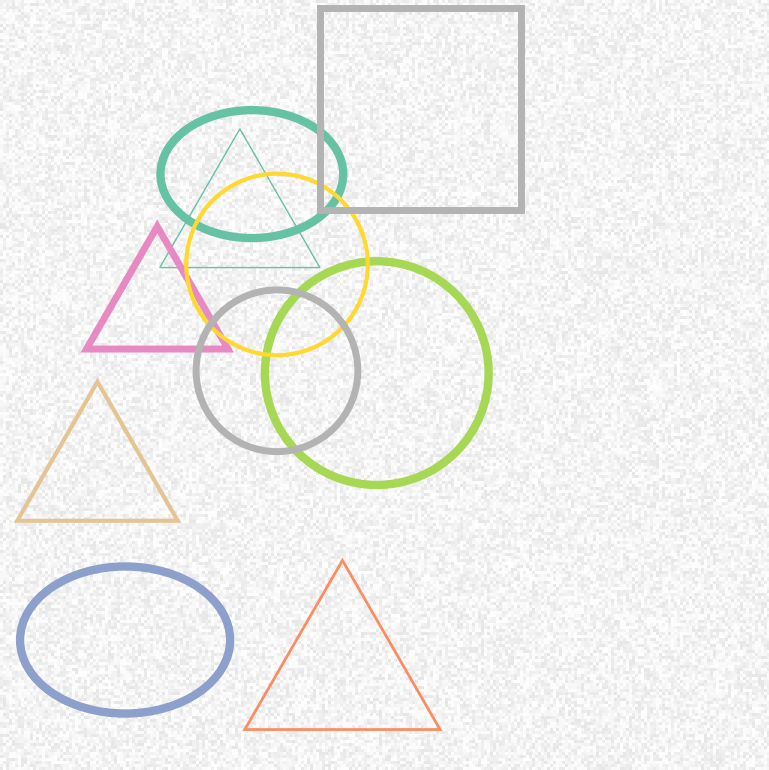[{"shape": "triangle", "thickness": 0.5, "radius": 0.6, "center": [0.311, 0.713]}, {"shape": "oval", "thickness": 3, "radius": 0.59, "center": [0.327, 0.774]}, {"shape": "triangle", "thickness": 1, "radius": 0.73, "center": [0.445, 0.126]}, {"shape": "oval", "thickness": 3, "radius": 0.68, "center": [0.162, 0.169]}, {"shape": "triangle", "thickness": 2.5, "radius": 0.53, "center": [0.204, 0.6]}, {"shape": "circle", "thickness": 3, "radius": 0.73, "center": [0.489, 0.515]}, {"shape": "circle", "thickness": 1.5, "radius": 0.59, "center": [0.36, 0.657]}, {"shape": "triangle", "thickness": 1.5, "radius": 0.6, "center": [0.127, 0.384]}, {"shape": "circle", "thickness": 2.5, "radius": 0.53, "center": [0.36, 0.518]}, {"shape": "square", "thickness": 2.5, "radius": 0.66, "center": [0.546, 0.858]}]